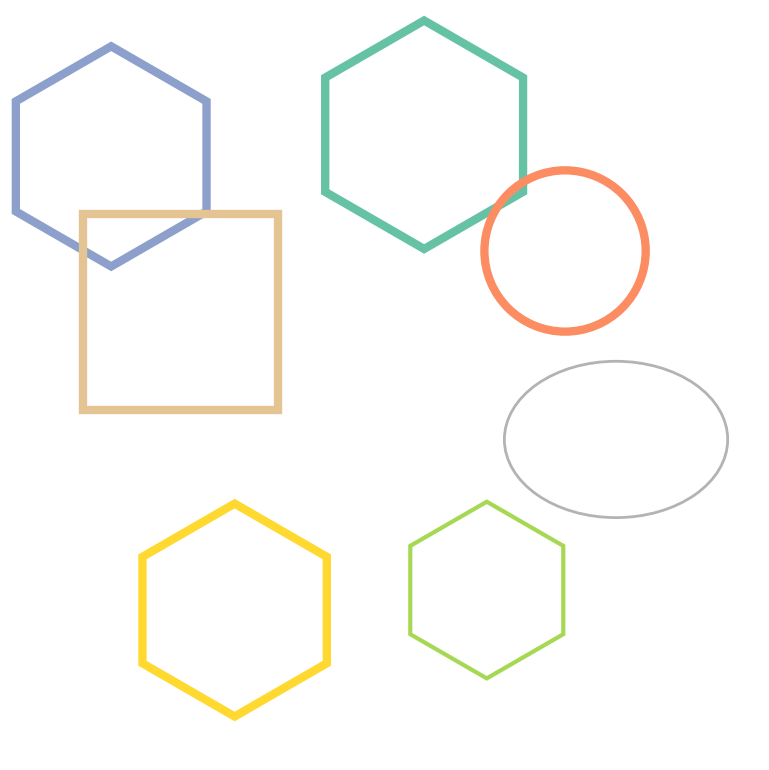[{"shape": "hexagon", "thickness": 3, "radius": 0.74, "center": [0.551, 0.825]}, {"shape": "circle", "thickness": 3, "radius": 0.52, "center": [0.734, 0.674]}, {"shape": "hexagon", "thickness": 3, "radius": 0.71, "center": [0.144, 0.797]}, {"shape": "hexagon", "thickness": 1.5, "radius": 0.57, "center": [0.632, 0.234]}, {"shape": "hexagon", "thickness": 3, "radius": 0.69, "center": [0.305, 0.208]}, {"shape": "square", "thickness": 3, "radius": 0.64, "center": [0.234, 0.594]}, {"shape": "oval", "thickness": 1, "radius": 0.73, "center": [0.8, 0.429]}]